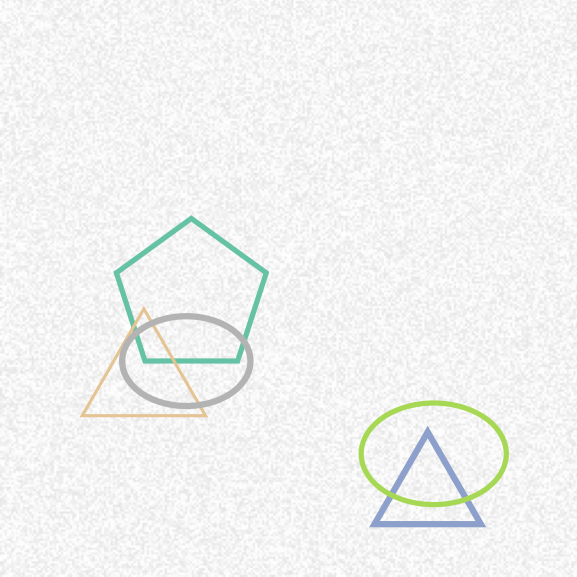[{"shape": "pentagon", "thickness": 2.5, "radius": 0.68, "center": [0.331, 0.484]}, {"shape": "triangle", "thickness": 3, "radius": 0.53, "center": [0.741, 0.145]}, {"shape": "oval", "thickness": 2.5, "radius": 0.63, "center": [0.751, 0.213]}, {"shape": "triangle", "thickness": 1.5, "radius": 0.62, "center": [0.249, 0.341]}, {"shape": "oval", "thickness": 3, "radius": 0.56, "center": [0.323, 0.374]}]